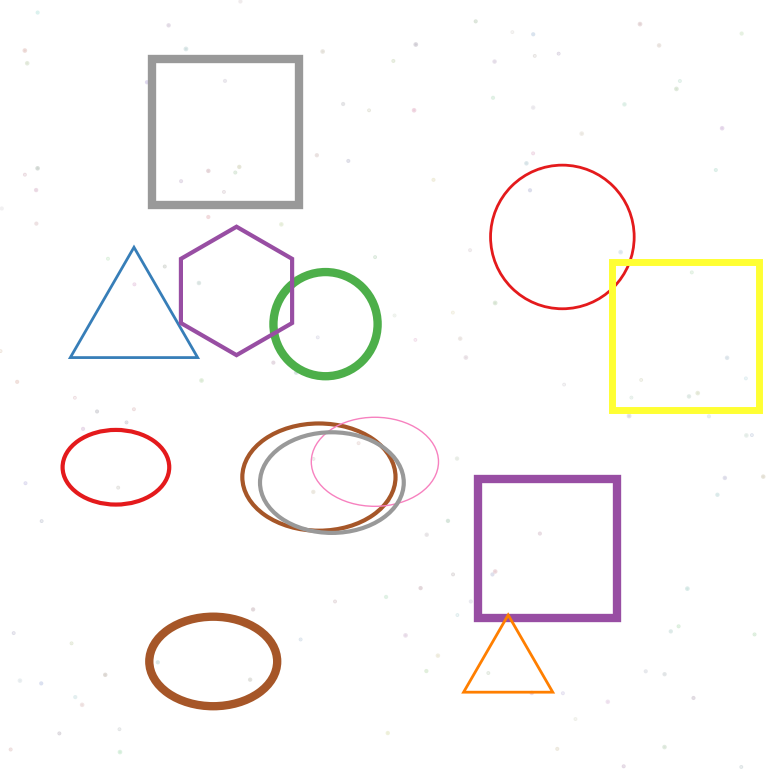[{"shape": "circle", "thickness": 1, "radius": 0.47, "center": [0.73, 0.692]}, {"shape": "oval", "thickness": 1.5, "radius": 0.35, "center": [0.151, 0.393]}, {"shape": "triangle", "thickness": 1, "radius": 0.48, "center": [0.174, 0.583]}, {"shape": "circle", "thickness": 3, "radius": 0.34, "center": [0.423, 0.579]}, {"shape": "hexagon", "thickness": 1.5, "radius": 0.42, "center": [0.307, 0.622]}, {"shape": "square", "thickness": 3, "radius": 0.45, "center": [0.711, 0.288]}, {"shape": "triangle", "thickness": 1, "radius": 0.33, "center": [0.66, 0.134]}, {"shape": "square", "thickness": 2.5, "radius": 0.48, "center": [0.89, 0.564]}, {"shape": "oval", "thickness": 3, "radius": 0.42, "center": [0.277, 0.141]}, {"shape": "oval", "thickness": 1.5, "radius": 0.5, "center": [0.414, 0.38]}, {"shape": "oval", "thickness": 0.5, "radius": 0.41, "center": [0.487, 0.4]}, {"shape": "oval", "thickness": 1.5, "radius": 0.47, "center": [0.431, 0.373]}, {"shape": "square", "thickness": 3, "radius": 0.48, "center": [0.293, 0.829]}]